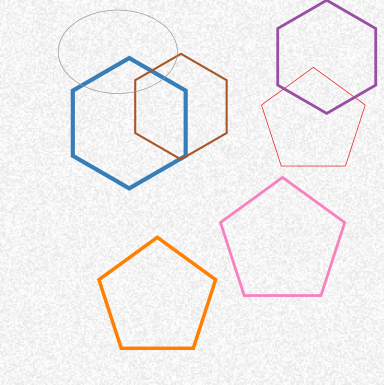[{"shape": "pentagon", "thickness": 0.5, "radius": 0.71, "center": [0.814, 0.683]}, {"shape": "hexagon", "thickness": 3, "radius": 0.85, "center": [0.336, 0.68]}, {"shape": "hexagon", "thickness": 2, "radius": 0.73, "center": [0.849, 0.852]}, {"shape": "pentagon", "thickness": 2.5, "radius": 0.8, "center": [0.409, 0.224]}, {"shape": "hexagon", "thickness": 1.5, "radius": 0.69, "center": [0.47, 0.723]}, {"shape": "pentagon", "thickness": 2, "radius": 0.85, "center": [0.734, 0.37]}, {"shape": "oval", "thickness": 0.5, "radius": 0.77, "center": [0.306, 0.865]}]